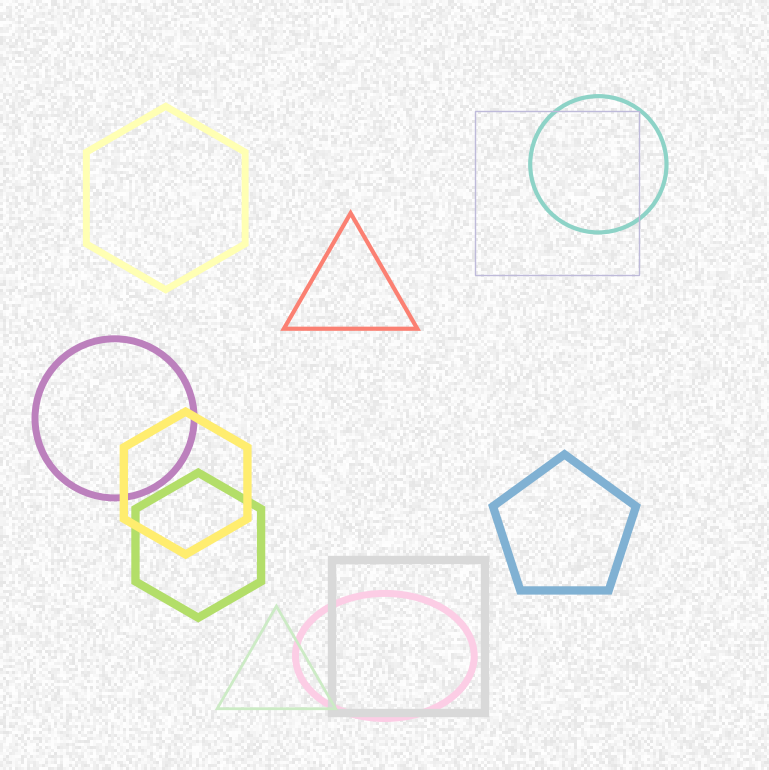[{"shape": "circle", "thickness": 1.5, "radius": 0.44, "center": [0.777, 0.787]}, {"shape": "hexagon", "thickness": 2.5, "radius": 0.6, "center": [0.215, 0.743]}, {"shape": "square", "thickness": 0.5, "radius": 0.53, "center": [0.724, 0.75]}, {"shape": "triangle", "thickness": 1.5, "radius": 0.5, "center": [0.455, 0.623]}, {"shape": "pentagon", "thickness": 3, "radius": 0.49, "center": [0.733, 0.312]}, {"shape": "hexagon", "thickness": 3, "radius": 0.47, "center": [0.258, 0.292]}, {"shape": "oval", "thickness": 2.5, "radius": 0.58, "center": [0.5, 0.148]}, {"shape": "square", "thickness": 3, "radius": 0.5, "center": [0.531, 0.173]}, {"shape": "circle", "thickness": 2.5, "radius": 0.52, "center": [0.149, 0.457]}, {"shape": "triangle", "thickness": 1, "radius": 0.44, "center": [0.359, 0.124]}, {"shape": "hexagon", "thickness": 3, "radius": 0.46, "center": [0.241, 0.373]}]